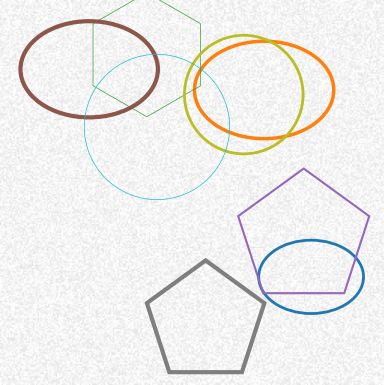[{"shape": "oval", "thickness": 2, "radius": 0.68, "center": [0.808, 0.281]}, {"shape": "oval", "thickness": 2.5, "radius": 0.9, "center": [0.686, 0.766]}, {"shape": "hexagon", "thickness": 0.5, "radius": 0.81, "center": [0.381, 0.858]}, {"shape": "pentagon", "thickness": 1.5, "radius": 0.89, "center": [0.789, 0.383]}, {"shape": "oval", "thickness": 3, "radius": 0.89, "center": [0.232, 0.82]}, {"shape": "pentagon", "thickness": 3, "radius": 0.8, "center": [0.534, 0.163]}, {"shape": "circle", "thickness": 2, "radius": 0.77, "center": [0.633, 0.754]}, {"shape": "circle", "thickness": 0.5, "radius": 0.94, "center": [0.408, 0.67]}]